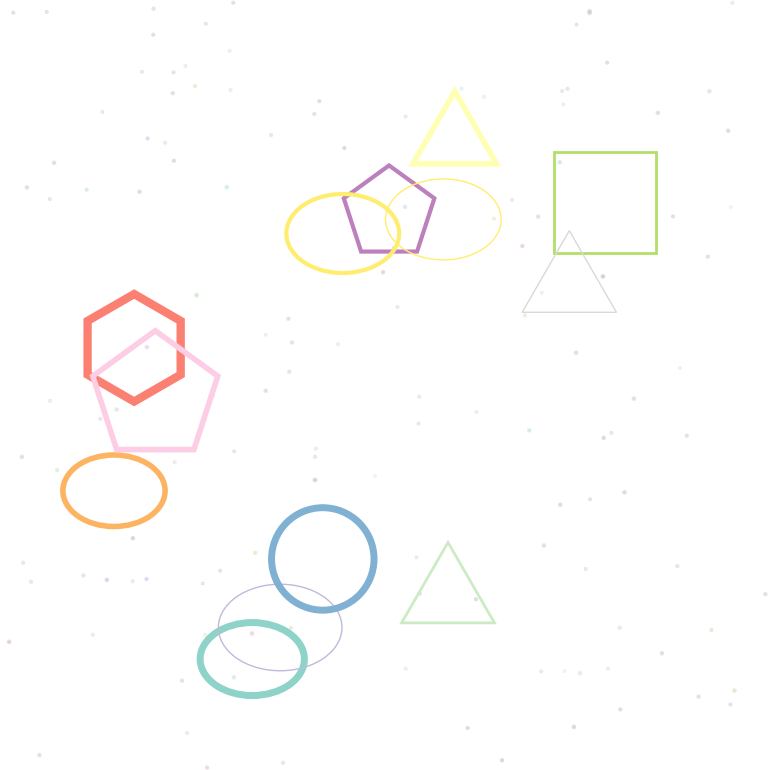[{"shape": "oval", "thickness": 2.5, "radius": 0.34, "center": [0.328, 0.144]}, {"shape": "triangle", "thickness": 2, "radius": 0.31, "center": [0.591, 0.819]}, {"shape": "oval", "thickness": 0.5, "radius": 0.4, "center": [0.364, 0.185]}, {"shape": "hexagon", "thickness": 3, "radius": 0.35, "center": [0.174, 0.548]}, {"shape": "circle", "thickness": 2.5, "radius": 0.33, "center": [0.419, 0.274]}, {"shape": "oval", "thickness": 2, "radius": 0.33, "center": [0.148, 0.363]}, {"shape": "square", "thickness": 1, "radius": 0.33, "center": [0.786, 0.737]}, {"shape": "pentagon", "thickness": 2, "radius": 0.43, "center": [0.202, 0.485]}, {"shape": "triangle", "thickness": 0.5, "radius": 0.35, "center": [0.739, 0.63]}, {"shape": "pentagon", "thickness": 1.5, "radius": 0.31, "center": [0.505, 0.723]}, {"shape": "triangle", "thickness": 1, "radius": 0.35, "center": [0.582, 0.226]}, {"shape": "oval", "thickness": 0.5, "radius": 0.38, "center": [0.576, 0.715]}, {"shape": "oval", "thickness": 1.5, "radius": 0.37, "center": [0.445, 0.697]}]